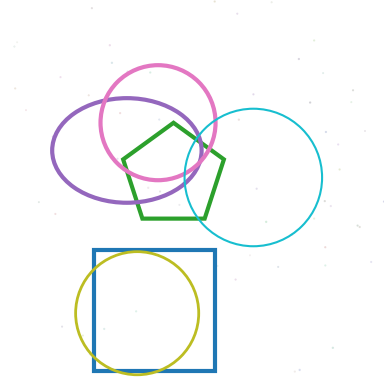[{"shape": "square", "thickness": 3, "radius": 0.79, "center": [0.4, 0.193]}, {"shape": "pentagon", "thickness": 3, "radius": 0.69, "center": [0.451, 0.543]}, {"shape": "oval", "thickness": 3, "radius": 0.97, "center": [0.33, 0.609]}, {"shape": "circle", "thickness": 3, "radius": 0.75, "center": [0.41, 0.681]}, {"shape": "circle", "thickness": 2, "radius": 0.8, "center": [0.356, 0.186]}, {"shape": "circle", "thickness": 1.5, "radius": 0.89, "center": [0.658, 0.539]}]